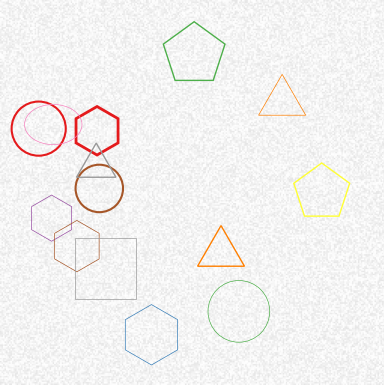[{"shape": "circle", "thickness": 1.5, "radius": 0.35, "center": [0.1, 0.666]}, {"shape": "hexagon", "thickness": 2, "radius": 0.32, "center": [0.252, 0.66]}, {"shape": "hexagon", "thickness": 0.5, "radius": 0.39, "center": [0.393, 0.13]}, {"shape": "pentagon", "thickness": 1, "radius": 0.42, "center": [0.504, 0.859]}, {"shape": "circle", "thickness": 0.5, "radius": 0.4, "center": [0.62, 0.191]}, {"shape": "hexagon", "thickness": 0.5, "radius": 0.3, "center": [0.134, 0.433]}, {"shape": "triangle", "thickness": 1, "radius": 0.35, "center": [0.574, 0.344]}, {"shape": "triangle", "thickness": 0.5, "radius": 0.35, "center": [0.733, 0.736]}, {"shape": "pentagon", "thickness": 1, "radius": 0.38, "center": [0.836, 0.5]}, {"shape": "hexagon", "thickness": 0.5, "radius": 0.33, "center": [0.2, 0.361]}, {"shape": "circle", "thickness": 1.5, "radius": 0.31, "center": [0.258, 0.511]}, {"shape": "oval", "thickness": 0.5, "radius": 0.37, "center": [0.138, 0.677]}, {"shape": "square", "thickness": 0.5, "radius": 0.4, "center": [0.274, 0.303]}, {"shape": "triangle", "thickness": 1, "radius": 0.3, "center": [0.25, 0.569]}]